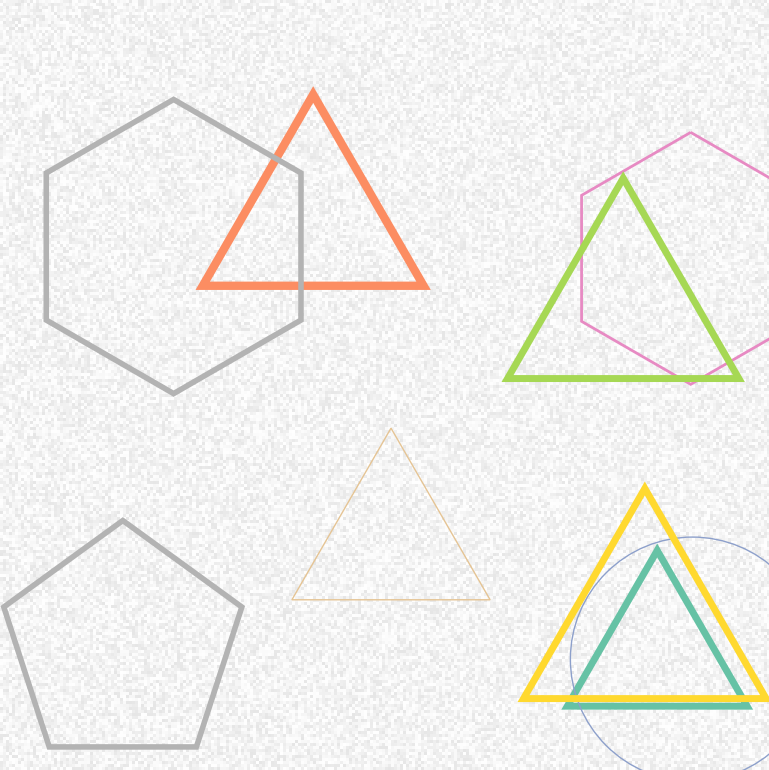[{"shape": "triangle", "thickness": 2.5, "radius": 0.67, "center": [0.854, 0.15]}, {"shape": "triangle", "thickness": 3, "radius": 0.83, "center": [0.407, 0.712]}, {"shape": "circle", "thickness": 0.5, "radius": 0.79, "center": [0.899, 0.144]}, {"shape": "hexagon", "thickness": 1, "radius": 0.82, "center": [0.897, 0.664]}, {"shape": "triangle", "thickness": 2.5, "radius": 0.87, "center": [0.809, 0.595]}, {"shape": "triangle", "thickness": 2.5, "radius": 0.91, "center": [0.837, 0.184]}, {"shape": "triangle", "thickness": 0.5, "radius": 0.74, "center": [0.508, 0.295]}, {"shape": "hexagon", "thickness": 2, "radius": 0.95, "center": [0.225, 0.68]}, {"shape": "pentagon", "thickness": 2, "radius": 0.81, "center": [0.16, 0.161]}]